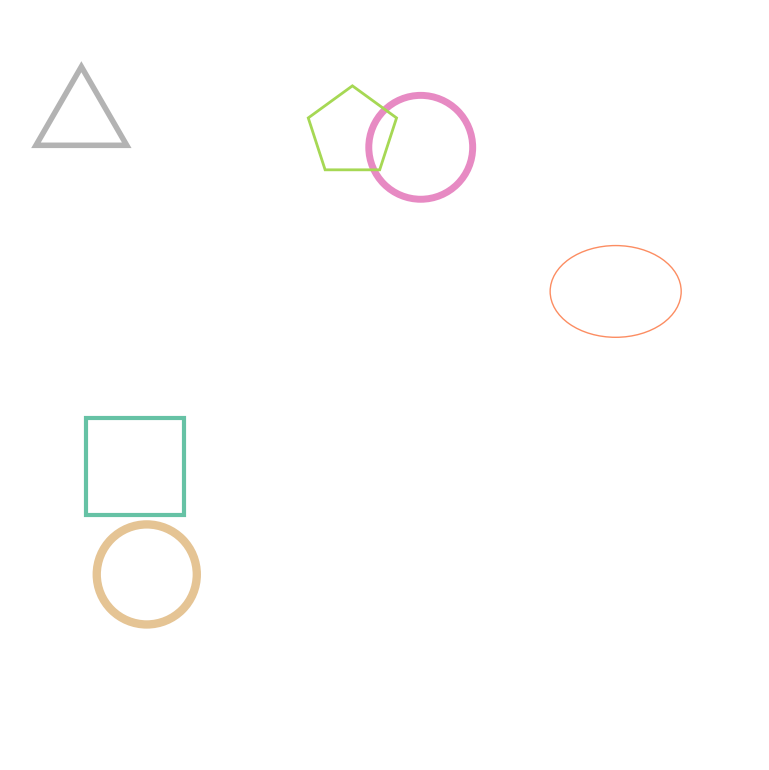[{"shape": "square", "thickness": 1.5, "radius": 0.32, "center": [0.175, 0.395]}, {"shape": "oval", "thickness": 0.5, "radius": 0.43, "center": [0.8, 0.622]}, {"shape": "circle", "thickness": 2.5, "radius": 0.34, "center": [0.546, 0.809]}, {"shape": "pentagon", "thickness": 1, "radius": 0.3, "center": [0.458, 0.828]}, {"shape": "circle", "thickness": 3, "radius": 0.32, "center": [0.191, 0.254]}, {"shape": "triangle", "thickness": 2, "radius": 0.34, "center": [0.106, 0.845]}]